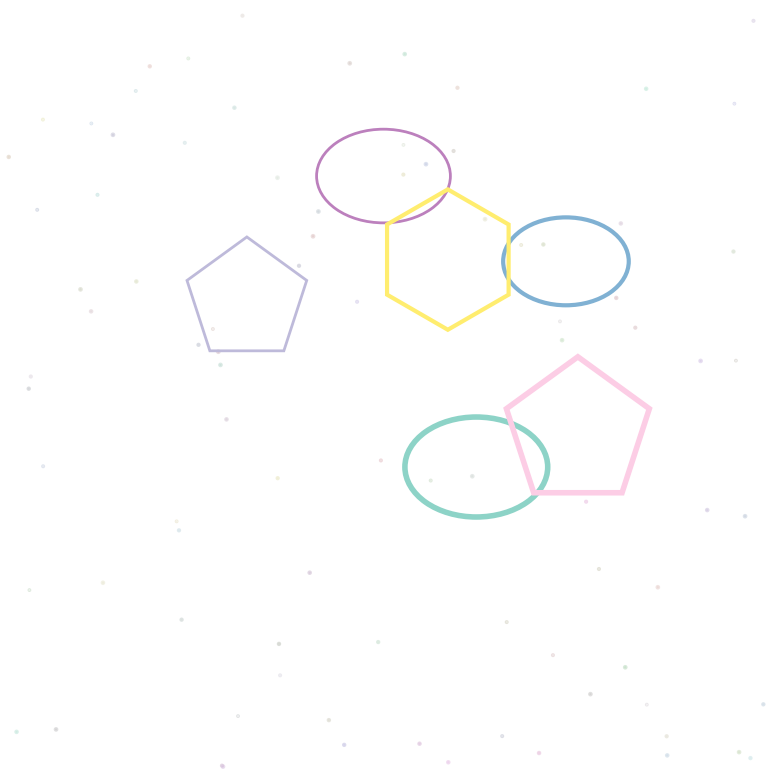[{"shape": "oval", "thickness": 2, "radius": 0.46, "center": [0.619, 0.393]}, {"shape": "pentagon", "thickness": 1, "radius": 0.41, "center": [0.321, 0.611]}, {"shape": "oval", "thickness": 1.5, "radius": 0.41, "center": [0.735, 0.661]}, {"shape": "pentagon", "thickness": 2, "radius": 0.49, "center": [0.75, 0.439]}, {"shape": "oval", "thickness": 1, "radius": 0.43, "center": [0.498, 0.771]}, {"shape": "hexagon", "thickness": 1.5, "radius": 0.46, "center": [0.582, 0.663]}]